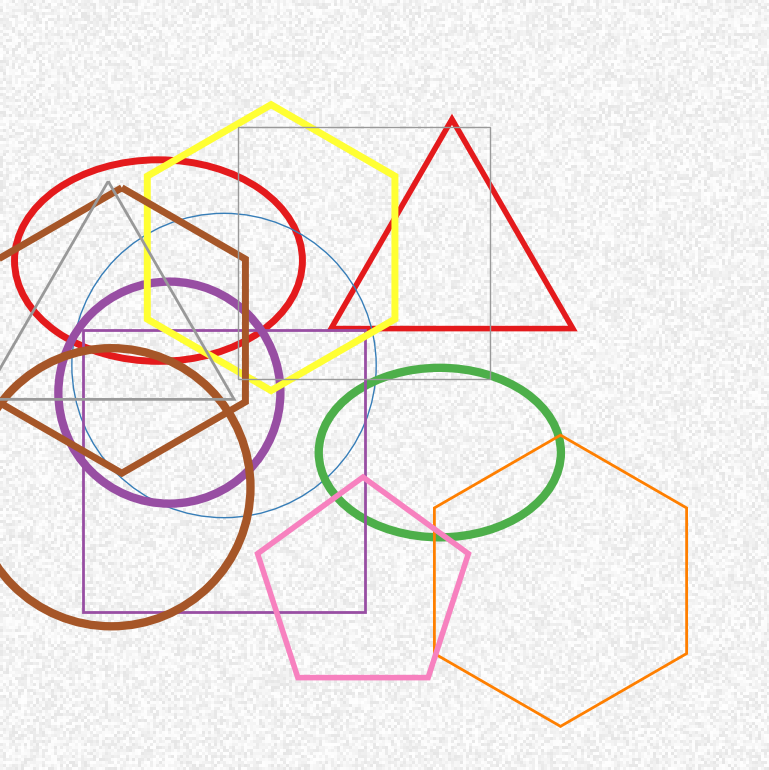[{"shape": "triangle", "thickness": 2, "radius": 0.91, "center": [0.587, 0.664]}, {"shape": "oval", "thickness": 2.5, "radius": 0.93, "center": [0.206, 0.662]}, {"shape": "circle", "thickness": 0.5, "radius": 0.99, "center": [0.291, 0.525]}, {"shape": "oval", "thickness": 3, "radius": 0.79, "center": [0.571, 0.412]}, {"shape": "square", "thickness": 1, "radius": 0.91, "center": [0.291, 0.388]}, {"shape": "circle", "thickness": 3, "radius": 0.72, "center": [0.22, 0.49]}, {"shape": "hexagon", "thickness": 1, "radius": 0.95, "center": [0.728, 0.246]}, {"shape": "hexagon", "thickness": 2.5, "radius": 0.93, "center": [0.352, 0.678]}, {"shape": "circle", "thickness": 3, "radius": 0.9, "center": [0.145, 0.367]}, {"shape": "hexagon", "thickness": 2.5, "radius": 0.93, "center": [0.158, 0.571]}, {"shape": "pentagon", "thickness": 2, "radius": 0.72, "center": [0.471, 0.236]}, {"shape": "triangle", "thickness": 1, "radius": 0.94, "center": [0.141, 0.576]}, {"shape": "square", "thickness": 0.5, "radius": 0.82, "center": [0.472, 0.671]}]